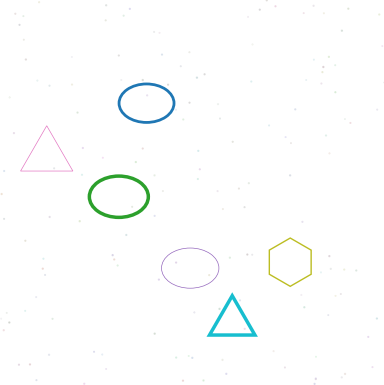[{"shape": "oval", "thickness": 2, "radius": 0.36, "center": [0.381, 0.732]}, {"shape": "oval", "thickness": 2.5, "radius": 0.38, "center": [0.309, 0.489]}, {"shape": "oval", "thickness": 0.5, "radius": 0.37, "center": [0.494, 0.304]}, {"shape": "triangle", "thickness": 0.5, "radius": 0.39, "center": [0.121, 0.595]}, {"shape": "hexagon", "thickness": 1, "radius": 0.31, "center": [0.754, 0.319]}, {"shape": "triangle", "thickness": 2.5, "radius": 0.34, "center": [0.603, 0.164]}]